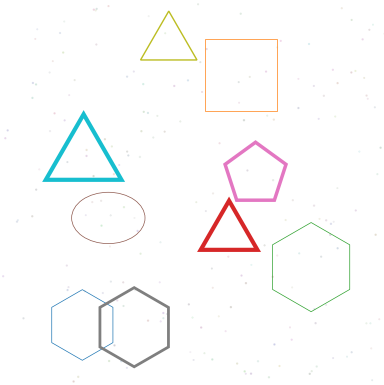[{"shape": "hexagon", "thickness": 0.5, "radius": 0.46, "center": [0.214, 0.156]}, {"shape": "square", "thickness": 0.5, "radius": 0.47, "center": [0.626, 0.805]}, {"shape": "hexagon", "thickness": 0.5, "radius": 0.58, "center": [0.808, 0.306]}, {"shape": "triangle", "thickness": 3, "radius": 0.43, "center": [0.595, 0.394]}, {"shape": "oval", "thickness": 0.5, "radius": 0.48, "center": [0.281, 0.434]}, {"shape": "pentagon", "thickness": 2.5, "radius": 0.42, "center": [0.664, 0.547]}, {"shape": "hexagon", "thickness": 2, "radius": 0.51, "center": [0.349, 0.15]}, {"shape": "triangle", "thickness": 1, "radius": 0.42, "center": [0.438, 0.887]}, {"shape": "triangle", "thickness": 3, "radius": 0.57, "center": [0.217, 0.59]}]